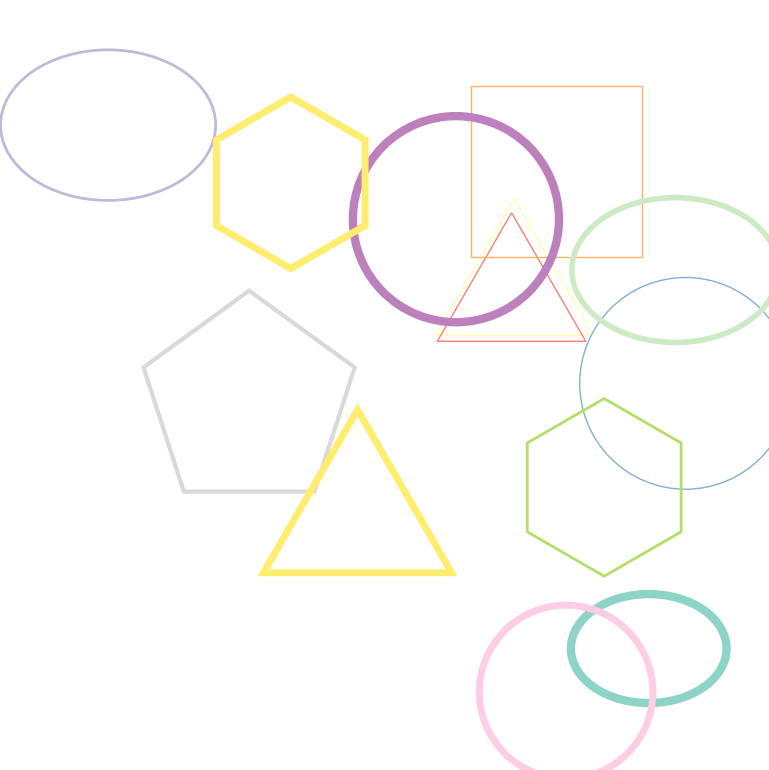[{"shape": "oval", "thickness": 3, "radius": 0.51, "center": [0.842, 0.158]}, {"shape": "triangle", "thickness": 0.5, "radius": 0.59, "center": [0.668, 0.624]}, {"shape": "oval", "thickness": 1, "radius": 0.7, "center": [0.14, 0.837]}, {"shape": "triangle", "thickness": 0.5, "radius": 0.56, "center": [0.664, 0.612]}, {"shape": "circle", "thickness": 0.5, "radius": 0.69, "center": [0.89, 0.502]}, {"shape": "square", "thickness": 0.5, "radius": 0.56, "center": [0.723, 0.777]}, {"shape": "hexagon", "thickness": 1, "radius": 0.58, "center": [0.785, 0.367]}, {"shape": "circle", "thickness": 2.5, "radius": 0.56, "center": [0.735, 0.101]}, {"shape": "pentagon", "thickness": 1.5, "radius": 0.72, "center": [0.324, 0.478]}, {"shape": "circle", "thickness": 3, "radius": 0.67, "center": [0.592, 0.715]}, {"shape": "oval", "thickness": 2, "radius": 0.67, "center": [0.877, 0.649]}, {"shape": "triangle", "thickness": 2.5, "radius": 0.71, "center": [0.464, 0.327]}, {"shape": "hexagon", "thickness": 2.5, "radius": 0.56, "center": [0.378, 0.763]}]